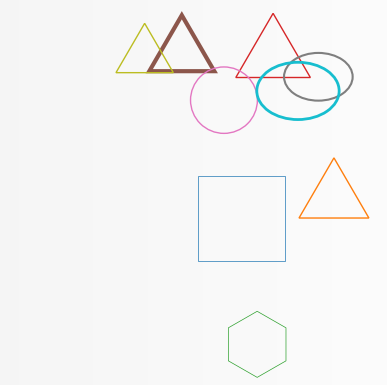[{"shape": "square", "thickness": 0.5, "radius": 0.56, "center": [0.623, 0.433]}, {"shape": "triangle", "thickness": 1, "radius": 0.52, "center": [0.862, 0.486]}, {"shape": "hexagon", "thickness": 0.5, "radius": 0.43, "center": [0.664, 0.106]}, {"shape": "triangle", "thickness": 1, "radius": 0.56, "center": [0.705, 0.854]}, {"shape": "triangle", "thickness": 3, "radius": 0.48, "center": [0.469, 0.864]}, {"shape": "circle", "thickness": 1, "radius": 0.43, "center": [0.578, 0.74]}, {"shape": "oval", "thickness": 1.5, "radius": 0.44, "center": [0.822, 0.801]}, {"shape": "triangle", "thickness": 1, "radius": 0.43, "center": [0.373, 0.854]}, {"shape": "oval", "thickness": 2, "radius": 0.53, "center": [0.769, 0.764]}]